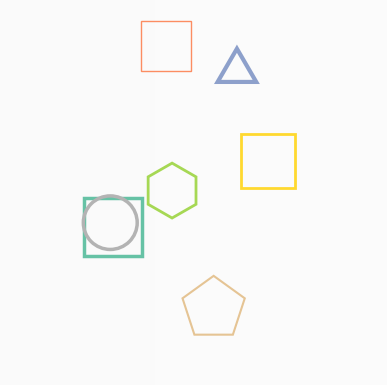[{"shape": "square", "thickness": 2.5, "radius": 0.38, "center": [0.292, 0.411]}, {"shape": "square", "thickness": 1, "radius": 0.33, "center": [0.428, 0.88]}, {"shape": "triangle", "thickness": 3, "radius": 0.29, "center": [0.611, 0.816]}, {"shape": "hexagon", "thickness": 2, "radius": 0.36, "center": [0.444, 0.505]}, {"shape": "square", "thickness": 2, "radius": 0.35, "center": [0.691, 0.582]}, {"shape": "pentagon", "thickness": 1.5, "radius": 0.42, "center": [0.551, 0.199]}, {"shape": "circle", "thickness": 2.5, "radius": 0.35, "center": [0.285, 0.422]}]